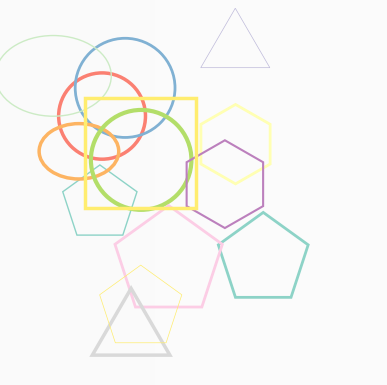[{"shape": "pentagon", "thickness": 2, "radius": 0.61, "center": [0.679, 0.326]}, {"shape": "pentagon", "thickness": 1, "radius": 0.5, "center": [0.258, 0.471]}, {"shape": "hexagon", "thickness": 2, "radius": 0.52, "center": [0.608, 0.626]}, {"shape": "triangle", "thickness": 0.5, "radius": 0.51, "center": [0.607, 0.876]}, {"shape": "circle", "thickness": 2.5, "radius": 0.56, "center": [0.263, 0.699]}, {"shape": "circle", "thickness": 2, "radius": 0.64, "center": [0.323, 0.772]}, {"shape": "oval", "thickness": 2.5, "radius": 0.51, "center": [0.204, 0.607]}, {"shape": "circle", "thickness": 3, "radius": 0.65, "center": [0.364, 0.585]}, {"shape": "pentagon", "thickness": 2, "radius": 0.73, "center": [0.435, 0.32]}, {"shape": "triangle", "thickness": 2.5, "radius": 0.58, "center": [0.338, 0.135]}, {"shape": "hexagon", "thickness": 1.5, "radius": 0.57, "center": [0.58, 0.522]}, {"shape": "oval", "thickness": 1, "radius": 0.75, "center": [0.137, 0.803]}, {"shape": "square", "thickness": 2.5, "radius": 0.72, "center": [0.363, 0.603]}, {"shape": "pentagon", "thickness": 0.5, "radius": 0.56, "center": [0.363, 0.2]}]